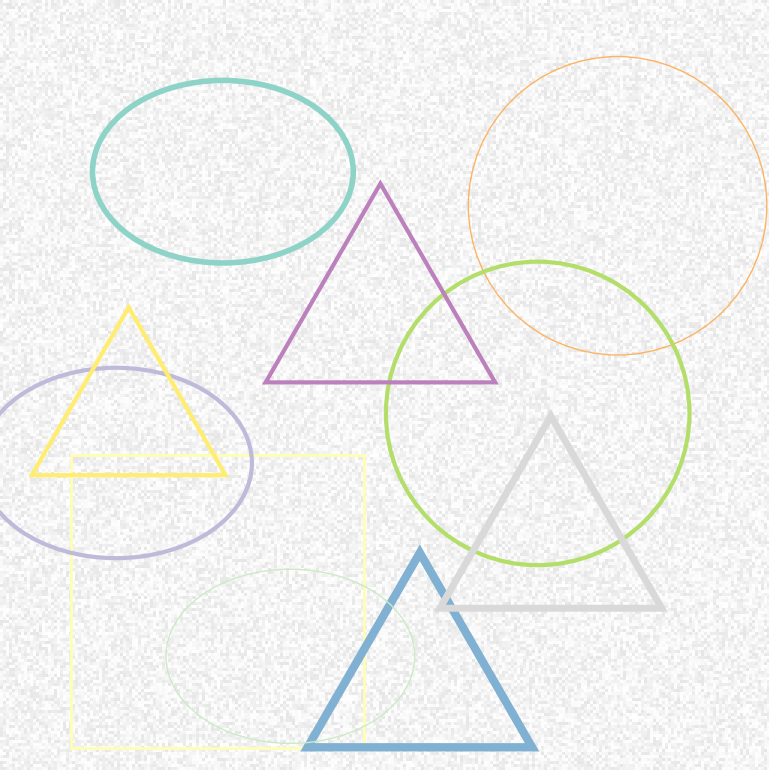[{"shape": "oval", "thickness": 2, "radius": 0.85, "center": [0.289, 0.777]}, {"shape": "square", "thickness": 1, "radius": 0.95, "center": [0.282, 0.219]}, {"shape": "oval", "thickness": 1.5, "radius": 0.88, "center": [0.151, 0.399]}, {"shape": "triangle", "thickness": 3, "radius": 0.84, "center": [0.545, 0.114]}, {"shape": "circle", "thickness": 0.5, "radius": 0.97, "center": [0.802, 0.733]}, {"shape": "circle", "thickness": 1.5, "radius": 0.99, "center": [0.698, 0.463]}, {"shape": "triangle", "thickness": 2.5, "radius": 0.83, "center": [0.715, 0.293]}, {"shape": "triangle", "thickness": 1.5, "radius": 0.86, "center": [0.494, 0.589]}, {"shape": "oval", "thickness": 0.5, "radius": 0.81, "center": [0.377, 0.148]}, {"shape": "triangle", "thickness": 1.5, "radius": 0.73, "center": [0.167, 0.456]}]